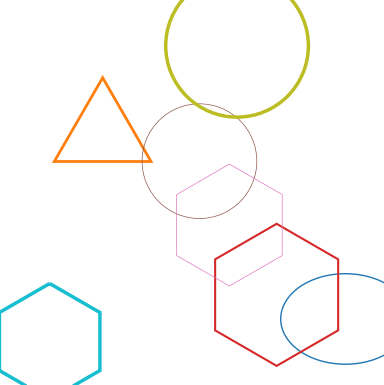[{"shape": "oval", "thickness": 1, "radius": 0.84, "center": [0.897, 0.172]}, {"shape": "triangle", "thickness": 2, "radius": 0.73, "center": [0.267, 0.653]}, {"shape": "hexagon", "thickness": 1.5, "radius": 0.92, "center": [0.719, 0.234]}, {"shape": "circle", "thickness": 0.5, "radius": 0.74, "center": [0.518, 0.581]}, {"shape": "hexagon", "thickness": 0.5, "radius": 0.79, "center": [0.596, 0.415]}, {"shape": "circle", "thickness": 2.5, "radius": 0.93, "center": [0.616, 0.881]}, {"shape": "hexagon", "thickness": 2.5, "radius": 0.75, "center": [0.129, 0.113]}]